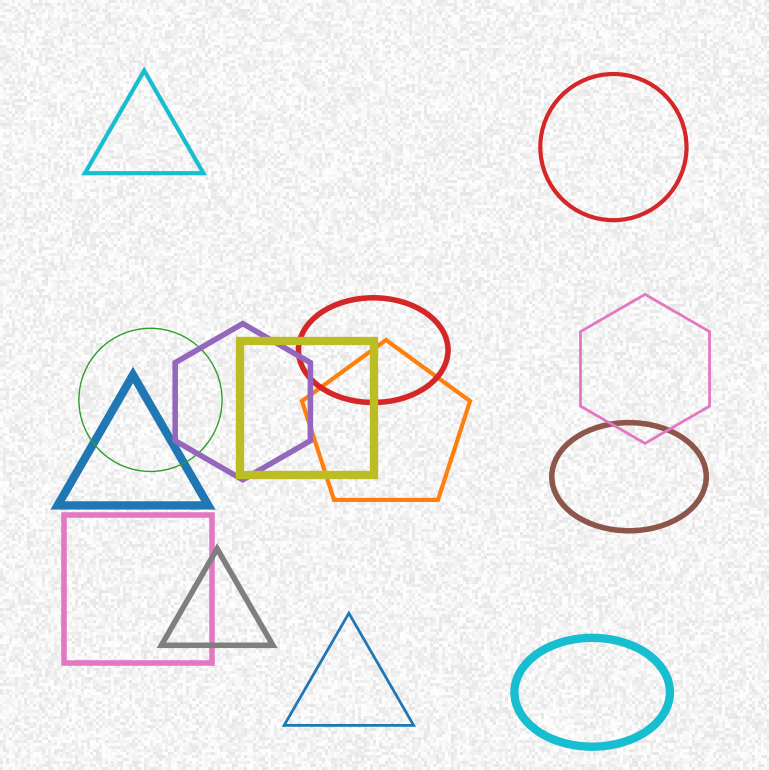[{"shape": "triangle", "thickness": 3, "radius": 0.57, "center": [0.173, 0.4]}, {"shape": "triangle", "thickness": 1, "radius": 0.49, "center": [0.453, 0.107]}, {"shape": "pentagon", "thickness": 1.5, "radius": 0.57, "center": [0.501, 0.444]}, {"shape": "circle", "thickness": 0.5, "radius": 0.46, "center": [0.195, 0.481]}, {"shape": "circle", "thickness": 1.5, "radius": 0.47, "center": [0.797, 0.809]}, {"shape": "oval", "thickness": 2, "radius": 0.49, "center": [0.485, 0.545]}, {"shape": "hexagon", "thickness": 2, "radius": 0.51, "center": [0.315, 0.478]}, {"shape": "oval", "thickness": 2, "radius": 0.5, "center": [0.817, 0.381]}, {"shape": "hexagon", "thickness": 1, "radius": 0.48, "center": [0.838, 0.521]}, {"shape": "square", "thickness": 2, "radius": 0.48, "center": [0.179, 0.235]}, {"shape": "triangle", "thickness": 2, "radius": 0.42, "center": [0.282, 0.204]}, {"shape": "square", "thickness": 3, "radius": 0.44, "center": [0.399, 0.47]}, {"shape": "triangle", "thickness": 1.5, "radius": 0.44, "center": [0.187, 0.82]}, {"shape": "oval", "thickness": 3, "radius": 0.5, "center": [0.769, 0.101]}]